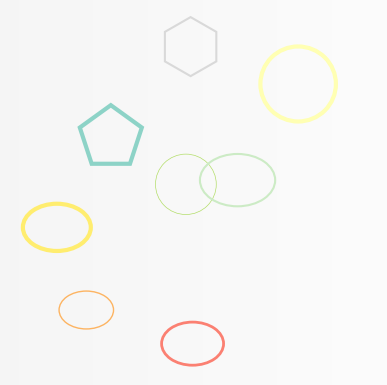[{"shape": "pentagon", "thickness": 3, "radius": 0.42, "center": [0.286, 0.643]}, {"shape": "circle", "thickness": 3, "radius": 0.49, "center": [0.769, 0.782]}, {"shape": "oval", "thickness": 2, "radius": 0.4, "center": [0.497, 0.107]}, {"shape": "oval", "thickness": 1, "radius": 0.35, "center": [0.223, 0.195]}, {"shape": "circle", "thickness": 0.5, "radius": 0.39, "center": [0.48, 0.521]}, {"shape": "hexagon", "thickness": 1.5, "radius": 0.38, "center": [0.492, 0.879]}, {"shape": "oval", "thickness": 1.5, "radius": 0.49, "center": [0.613, 0.532]}, {"shape": "oval", "thickness": 3, "radius": 0.44, "center": [0.147, 0.409]}]